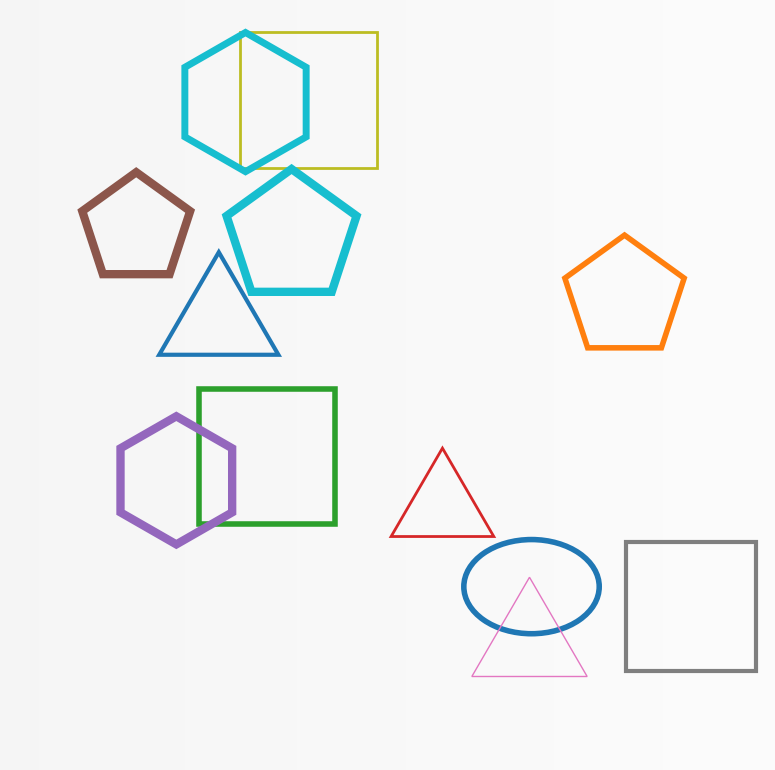[{"shape": "oval", "thickness": 2, "radius": 0.44, "center": [0.686, 0.238]}, {"shape": "triangle", "thickness": 1.5, "radius": 0.44, "center": [0.282, 0.584]}, {"shape": "pentagon", "thickness": 2, "radius": 0.4, "center": [0.806, 0.614]}, {"shape": "square", "thickness": 2, "radius": 0.44, "center": [0.345, 0.407]}, {"shape": "triangle", "thickness": 1, "radius": 0.38, "center": [0.571, 0.341]}, {"shape": "hexagon", "thickness": 3, "radius": 0.42, "center": [0.228, 0.376]}, {"shape": "pentagon", "thickness": 3, "radius": 0.37, "center": [0.176, 0.703]}, {"shape": "triangle", "thickness": 0.5, "radius": 0.43, "center": [0.683, 0.164]}, {"shape": "square", "thickness": 1.5, "radius": 0.42, "center": [0.891, 0.212]}, {"shape": "square", "thickness": 1, "radius": 0.44, "center": [0.398, 0.87]}, {"shape": "hexagon", "thickness": 2.5, "radius": 0.45, "center": [0.317, 0.867]}, {"shape": "pentagon", "thickness": 3, "radius": 0.44, "center": [0.376, 0.692]}]